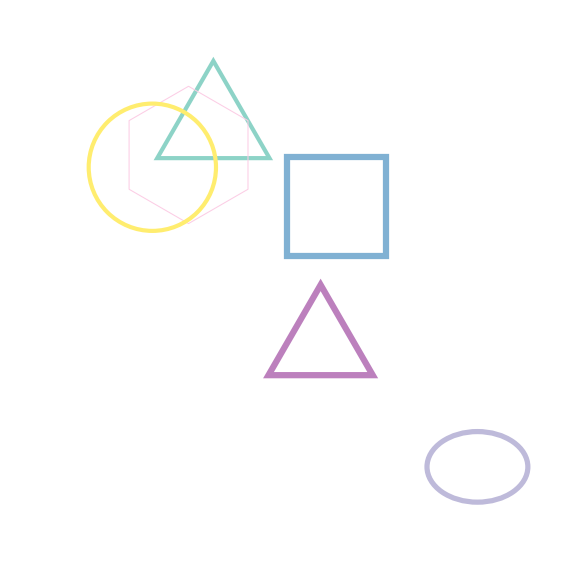[{"shape": "triangle", "thickness": 2, "radius": 0.56, "center": [0.369, 0.781]}, {"shape": "oval", "thickness": 2.5, "radius": 0.44, "center": [0.827, 0.191]}, {"shape": "square", "thickness": 3, "radius": 0.43, "center": [0.583, 0.641]}, {"shape": "hexagon", "thickness": 0.5, "radius": 0.59, "center": [0.326, 0.731]}, {"shape": "triangle", "thickness": 3, "radius": 0.52, "center": [0.555, 0.402]}, {"shape": "circle", "thickness": 2, "radius": 0.55, "center": [0.264, 0.71]}]